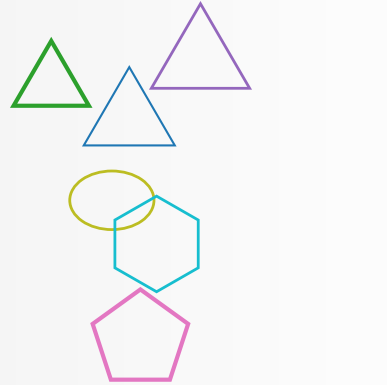[{"shape": "triangle", "thickness": 1.5, "radius": 0.68, "center": [0.334, 0.69]}, {"shape": "triangle", "thickness": 3, "radius": 0.56, "center": [0.132, 0.781]}, {"shape": "triangle", "thickness": 2, "radius": 0.73, "center": [0.517, 0.844]}, {"shape": "pentagon", "thickness": 3, "radius": 0.65, "center": [0.362, 0.119]}, {"shape": "oval", "thickness": 2, "radius": 0.54, "center": [0.289, 0.48]}, {"shape": "hexagon", "thickness": 2, "radius": 0.62, "center": [0.404, 0.366]}]